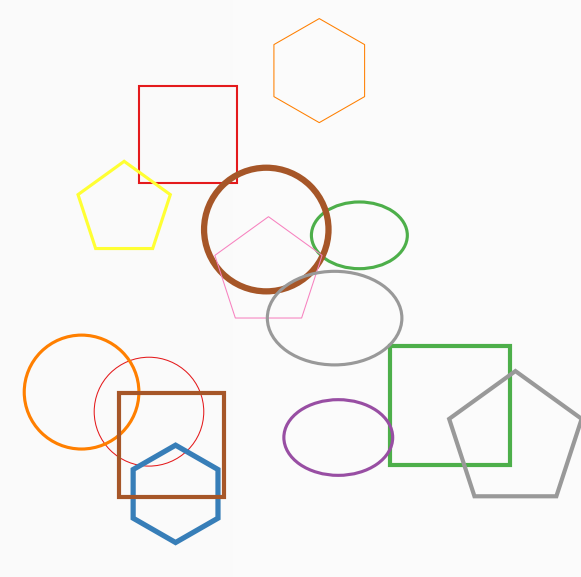[{"shape": "circle", "thickness": 0.5, "radius": 0.47, "center": [0.256, 0.286]}, {"shape": "square", "thickness": 1, "radius": 0.42, "center": [0.323, 0.767]}, {"shape": "hexagon", "thickness": 2.5, "radius": 0.42, "center": [0.302, 0.144]}, {"shape": "oval", "thickness": 1.5, "radius": 0.41, "center": [0.618, 0.592]}, {"shape": "square", "thickness": 2, "radius": 0.52, "center": [0.774, 0.297]}, {"shape": "oval", "thickness": 1.5, "radius": 0.47, "center": [0.582, 0.242]}, {"shape": "circle", "thickness": 1.5, "radius": 0.49, "center": [0.14, 0.32]}, {"shape": "hexagon", "thickness": 0.5, "radius": 0.45, "center": [0.549, 0.877]}, {"shape": "pentagon", "thickness": 1.5, "radius": 0.42, "center": [0.214, 0.636]}, {"shape": "circle", "thickness": 3, "radius": 0.54, "center": [0.458, 0.602]}, {"shape": "square", "thickness": 2, "radius": 0.45, "center": [0.295, 0.229]}, {"shape": "pentagon", "thickness": 0.5, "radius": 0.48, "center": [0.462, 0.527]}, {"shape": "pentagon", "thickness": 2, "radius": 0.6, "center": [0.887, 0.237]}, {"shape": "oval", "thickness": 1.5, "radius": 0.58, "center": [0.576, 0.448]}]